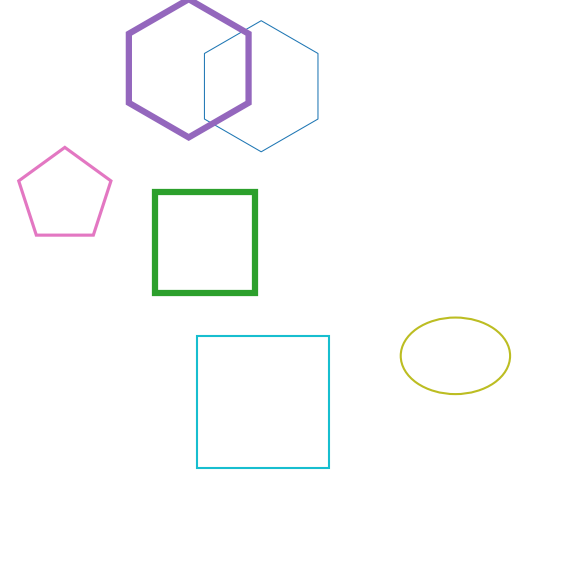[{"shape": "hexagon", "thickness": 0.5, "radius": 0.57, "center": [0.452, 0.85]}, {"shape": "square", "thickness": 3, "radius": 0.43, "center": [0.355, 0.579]}, {"shape": "hexagon", "thickness": 3, "radius": 0.6, "center": [0.327, 0.881]}, {"shape": "pentagon", "thickness": 1.5, "radius": 0.42, "center": [0.112, 0.66]}, {"shape": "oval", "thickness": 1, "radius": 0.47, "center": [0.789, 0.383]}, {"shape": "square", "thickness": 1, "radius": 0.57, "center": [0.456, 0.302]}]